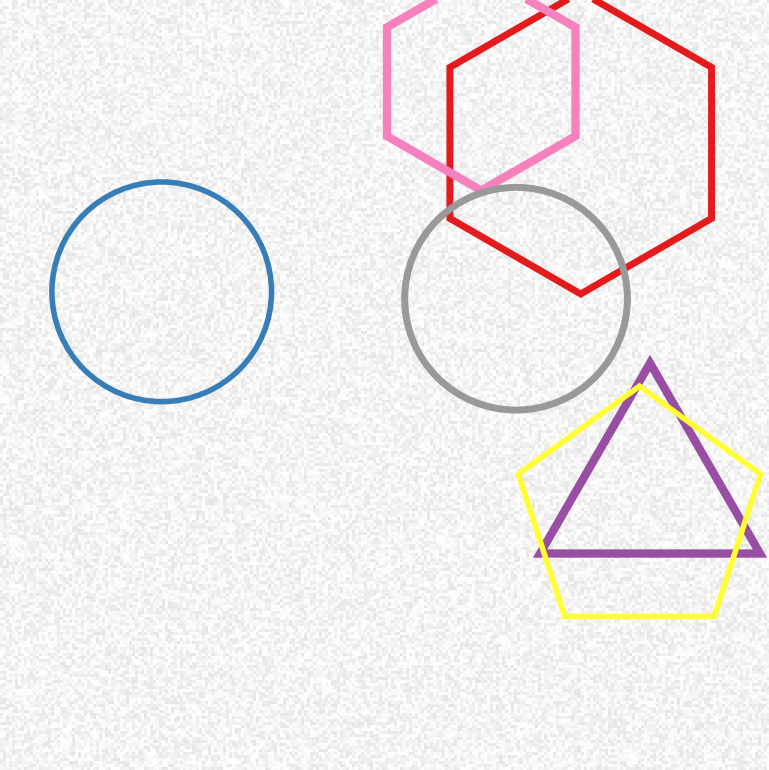[{"shape": "hexagon", "thickness": 2.5, "radius": 0.98, "center": [0.754, 0.814]}, {"shape": "circle", "thickness": 2, "radius": 0.71, "center": [0.21, 0.621]}, {"shape": "triangle", "thickness": 3, "radius": 0.82, "center": [0.844, 0.364]}, {"shape": "pentagon", "thickness": 2, "radius": 0.83, "center": [0.83, 0.333]}, {"shape": "hexagon", "thickness": 3, "radius": 0.71, "center": [0.625, 0.894]}, {"shape": "circle", "thickness": 2.5, "radius": 0.72, "center": [0.67, 0.612]}]